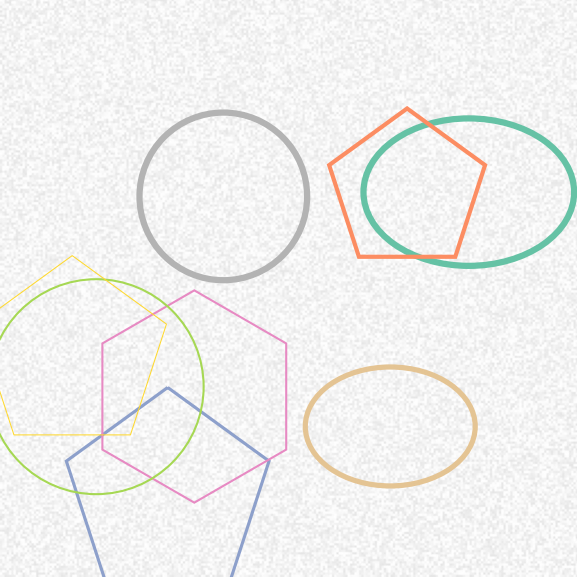[{"shape": "oval", "thickness": 3, "radius": 0.91, "center": [0.812, 0.666]}, {"shape": "pentagon", "thickness": 2, "radius": 0.71, "center": [0.705, 0.669]}, {"shape": "pentagon", "thickness": 1.5, "radius": 0.92, "center": [0.29, 0.144]}, {"shape": "hexagon", "thickness": 1, "radius": 0.92, "center": [0.336, 0.313]}, {"shape": "circle", "thickness": 1, "radius": 0.93, "center": [0.167, 0.33]}, {"shape": "pentagon", "thickness": 0.5, "radius": 0.86, "center": [0.125, 0.385]}, {"shape": "oval", "thickness": 2.5, "radius": 0.74, "center": [0.676, 0.261]}, {"shape": "circle", "thickness": 3, "radius": 0.73, "center": [0.387, 0.659]}]